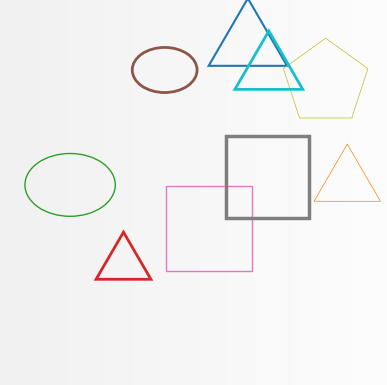[{"shape": "triangle", "thickness": 1.5, "radius": 0.58, "center": [0.64, 0.887]}, {"shape": "triangle", "thickness": 0.5, "radius": 0.49, "center": [0.896, 0.527]}, {"shape": "oval", "thickness": 1, "radius": 0.58, "center": [0.181, 0.52]}, {"shape": "triangle", "thickness": 2, "radius": 0.41, "center": [0.319, 0.315]}, {"shape": "oval", "thickness": 2, "radius": 0.42, "center": [0.425, 0.818]}, {"shape": "square", "thickness": 1, "radius": 0.55, "center": [0.54, 0.406]}, {"shape": "square", "thickness": 2.5, "radius": 0.53, "center": [0.69, 0.54]}, {"shape": "pentagon", "thickness": 0.5, "radius": 0.57, "center": [0.84, 0.786]}, {"shape": "triangle", "thickness": 2, "radius": 0.51, "center": [0.694, 0.818]}]